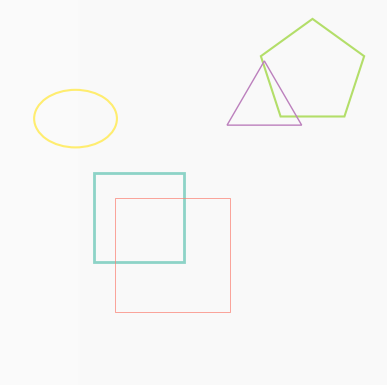[{"shape": "square", "thickness": 2, "radius": 0.58, "center": [0.358, 0.435]}, {"shape": "square", "thickness": 0.5, "radius": 0.74, "center": [0.445, 0.338]}, {"shape": "pentagon", "thickness": 1.5, "radius": 0.7, "center": [0.806, 0.811]}, {"shape": "triangle", "thickness": 1, "radius": 0.56, "center": [0.682, 0.731]}, {"shape": "oval", "thickness": 1.5, "radius": 0.53, "center": [0.195, 0.692]}]